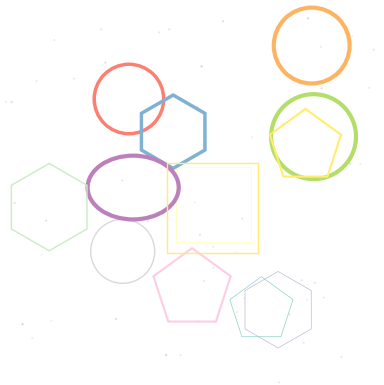[{"shape": "pentagon", "thickness": 0.5, "radius": 0.43, "center": [0.679, 0.195]}, {"shape": "square", "thickness": 0.5, "radius": 0.49, "center": [0.554, 0.469]}, {"shape": "hexagon", "thickness": 0.5, "radius": 0.5, "center": [0.722, 0.195]}, {"shape": "circle", "thickness": 2.5, "radius": 0.45, "center": [0.335, 0.743]}, {"shape": "hexagon", "thickness": 2.5, "radius": 0.48, "center": [0.45, 0.658]}, {"shape": "circle", "thickness": 3, "radius": 0.49, "center": [0.81, 0.882]}, {"shape": "circle", "thickness": 3, "radius": 0.55, "center": [0.814, 0.645]}, {"shape": "pentagon", "thickness": 1.5, "radius": 0.53, "center": [0.499, 0.25]}, {"shape": "circle", "thickness": 1, "radius": 0.42, "center": [0.319, 0.347]}, {"shape": "oval", "thickness": 3, "radius": 0.59, "center": [0.346, 0.513]}, {"shape": "hexagon", "thickness": 1, "radius": 0.57, "center": [0.128, 0.462]}, {"shape": "pentagon", "thickness": 1.5, "radius": 0.49, "center": [0.793, 0.62]}, {"shape": "square", "thickness": 1, "radius": 0.59, "center": [0.552, 0.459]}]